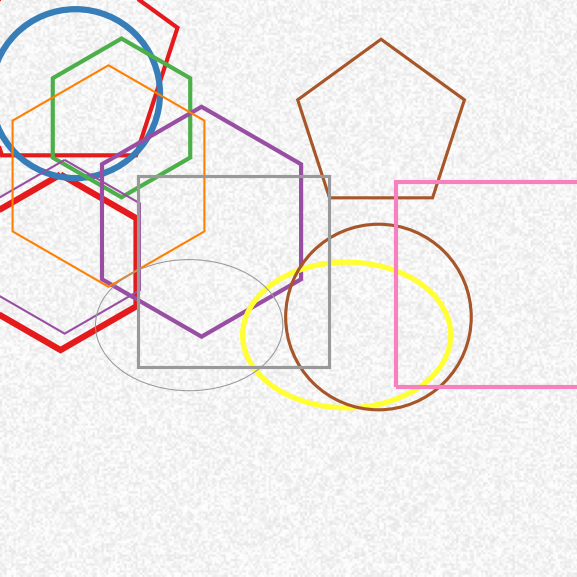[{"shape": "hexagon", "thickness": 3, "radius": 0.76, "center": [0.105, 0.545]}, {"shape": "pentagon", "thickness": 2, "radius": 0.99, "center": [0.119, 0.89]}, {"shape": "circle", "thickness": 3, "radius": 0.73, "center": [0.131, 0.837]}, {"shape": "hexagon", "thickness": 2, "radius": 0.69, "center": [0.21, 0.795]}, {"shape": "hexagon", "thickness": 1, "radius": 0.75, "center": [0.112, 0.572]}, {"shape": "hexagon", "thickness": 2, "radius": 1.0, "center": [0.349, 0.615]}, {"shape": "hexagon", "thickness": 1, "radius": 0.96, "center": [0.188, 0.694]}, {"shape": "oval", "thickness": 2.5, "radius": 0.9, "center": [0.6, 0.419]}, {"shape": "pentagon", "thickness": 1.5, "radius": 0.76, "center": [0.66, 0.779]}, {"shape": "circle", "thickness": 1.5, "radius": 0.8, "center": [0.655, 0.45]}, {"shape": "square", "thickness": 2, "radius": 0.89, "center": [0.864, 0.507]}, {"shape": "oval", "thickness": 0.5, "radius": 0.81, "center": [0.328, 0.436]}, {"shape": "square", "thickness": 1.5, "radius": 0.83, "center": [0.404, 0.529]}]